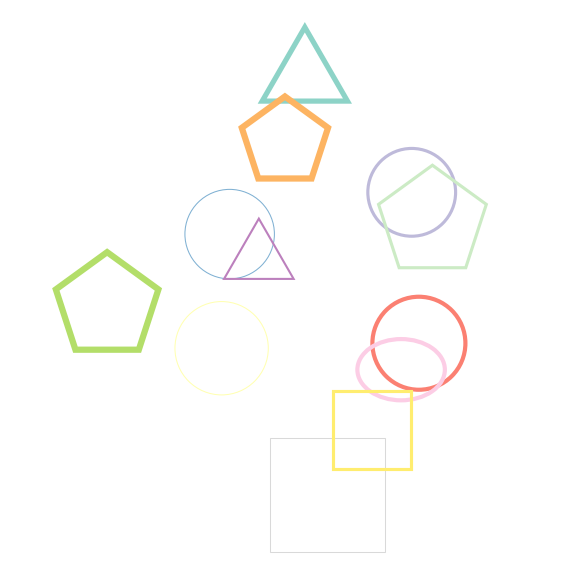[{"shape": "triangle", "thickness": 2.5, "radius": 0.43, "center": [0.528, 0.867]}, {"shape": "circle", "thickness": 0.5, "radius": 0.4, "center": [0.384, 0.396]}, {"shape": "circle", "thickness": 1.5, "radius": 0.38, "center": [0.713, 0.666]}, {"shape": "circle", "thickness": 2, "radius": 0.4, "center": [0.725, 0.405]}, {"shape": "circle", "thickness": 0.5, "radius": 0.39, "center": [0.398, 0.594]}, {"shape": "pentagon", "thickness": 3, "radius": 0.39, "center": [0.493, 0.754]}, {"shape": "pentagon", "thickness": 3, "radius": 0.47, "center": [0.185, 0.469]}, {"shape": "oval", "thickness": 2, "radius": 0.38, "center": [0.695, 0.359]}, {"shape": "square", "thickness": 0.5, "radius": 0.5, "center": [0.567, 0.142]}, {"shape": "triangle", "thickness": 1, "radius": 0.35, "center": [0.448, 0.551]}, {"shape": "pentagon", "thickness": 1.5, "radius": 0.49, "center": [0.749, 0.615]}, {"shape": "square", "thickness": 1.5, "radius": 0.34, "center": [0.644, 0.254]}]